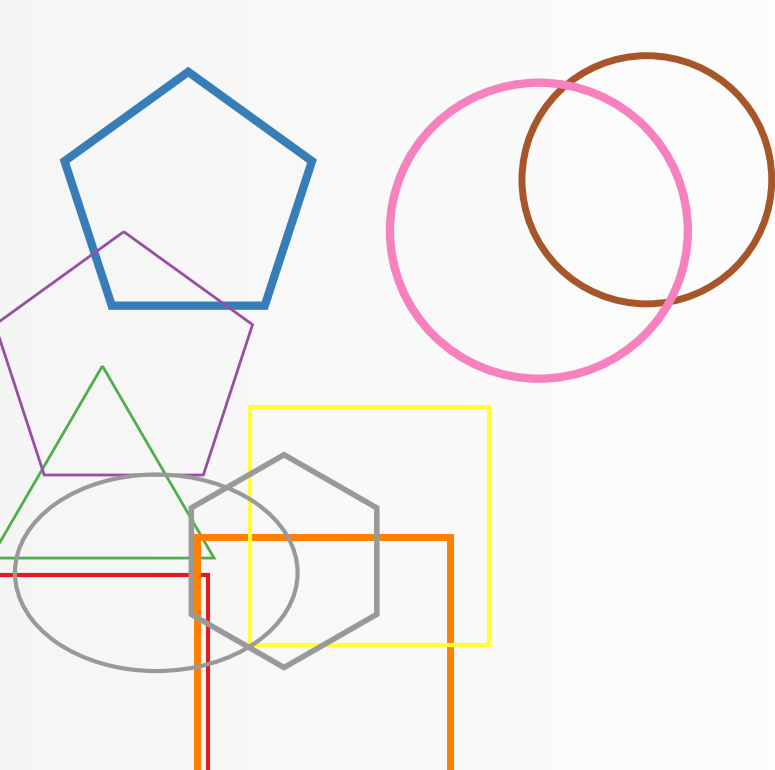[{"shape": "square", "thickness": 1.5, "radius": 0.72, "center": [0.124, 0.109]}, {"shape": "pentagon", "thickness": 3, "radius": 0.84, "center": [0.243, 0.739]}, {"shape": "triangle", "thickness": 1, "radius": 0.83, "center": [0.132, 0.358]}, {"shape": "pentagon", "thickness": 1, "radius": 0.87, "center": [0.16, 0.524]}, {"shape": "square", "thickness": 2.5, "radius": 0.82, "center": [0.418, 0.139]}, {"shape": "square", "thickness": 1.5, "radius": 0.77, "center": [0.476, 0.317]}, {"shape": "circle", "thickness": 2.5, "radius": 0.81, "center": [0.835, 0.767]}, {"shape": "circle", "thickness": 3, "radius": 0.96, "center": [0.695, 0.7]}, {"shape": "hexagon", "thickness": 2, "radius": 0.69, "center": [0.367, 0.271]}, {"shape": "oval", "thickness": 1.5, "radius": 0.91, "center": [0.202, 0.256]}]